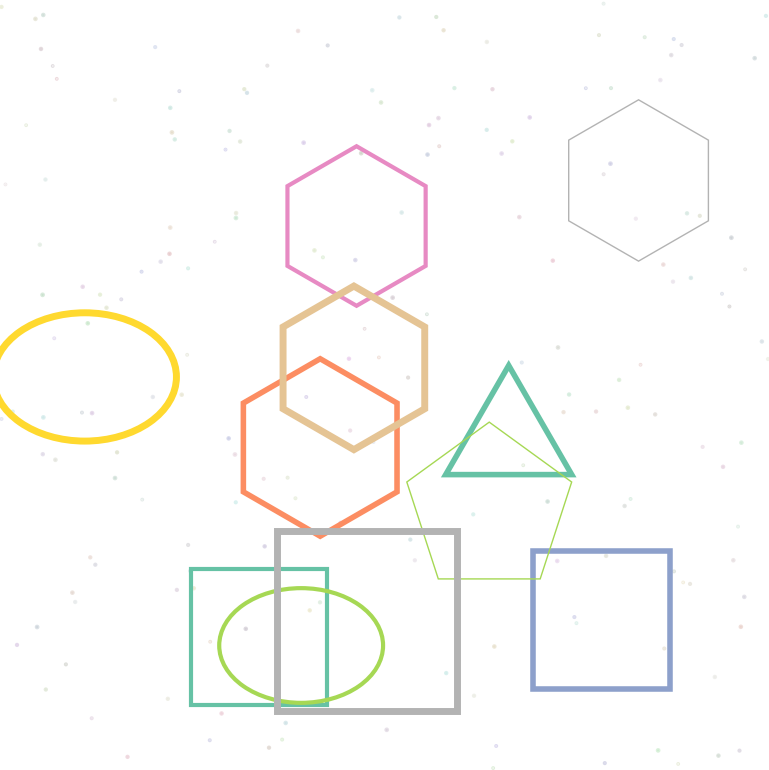[{"shape": "triangle", "thickness": 2, "radius": 0.47, "center": [0.661, 0.431]}, {"shape": "square", "thickness": 1.5, "radius": 0.44, "center": [0.336, 0.173]}, {"shape": "hexagon", "thickness": 2, "radius": 0.58, "center": [0.416, 0.419]}, {"shape": "square", "thickness": 2, "radius": 0.45, "center": [0.781, 0.195]}, {"shape": "hexagon", "thickness": 1.5, "radius": 0.52, "center": [0.463, 0.706]}, {"shape": "oval", "thickness": 1.5, "radius": 0.53, "center": [0.391, 0.162]}, {"shape": "pentagon", "thickness": 0.5, "radius": 0.56, "center": [0.635, 0.339]}, {"shape": "oval", "thickness": 2.5, "radius": 0.6, "center": [0.11, 0.51]}, {"shape": "hexagon", "thickness": 2.5, "radius": 0.53, "center": [0.46, 0.522]}, {"shape": "hexagon", "thickness": 0.5, "radius": 0.52, "center": [0.829, 0.766]}, {"shape": "square", "thickness": 2.5, "radius": 0.58, "center": [0.477, 0.193]}]